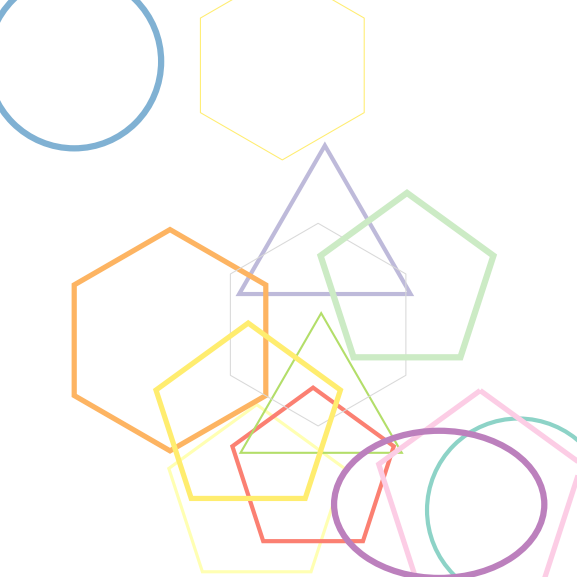[{"shape": "circle", "thickness": 2, "radius": 0.79, "center": [0.898, 0.116]}, {"shape": "pentagon", "thickness": 1.5, "radius": 0.8, "center": [0.445, 0.139]}, {"shape": "triangle", "thickness": 2, "radius": 0.86, "center": [0.563, 0.576]}, {"shape": "pentagon", "thickness": 2, "radius": 0.73, "center": [0.542, 0.181]}, {"shape": "circle", "thickness": 3, "radius": 0.75, "center": [0.129, 0.893]}, {"shape": "hexagon", "thickness": 2.5, "radius": 0.96, "center": [0.294, 0.41]}, {"shape": "triangle", "thickness": 1, "radius": 0.81, "center": [0.556, 0.296]}, {"shape": "pentagon", "thickness": 2.5, "radius": 0.92, "center": [0.831, 0.138]}, {"shape": "hexagon", "thickness": 0.5, "radius": 0.88, "center": [0.551, 0.437]}, {"shape": "oval", "thickness": 3, "radius": 0.91, "center": [0.761, 0.126]}, {"shape": "pentagon", "thickness": 3, "radius": 0.79, "center": [0.705, 0.508]}, {"shape": "pentagon", "thickness": 2.5, "radius": 0.84, "center": [0.43, 0.272]}, {"shape": "hexagon", "thickness": 0.5, "radius": 0.82, "center": [0.489, 0.886]}]